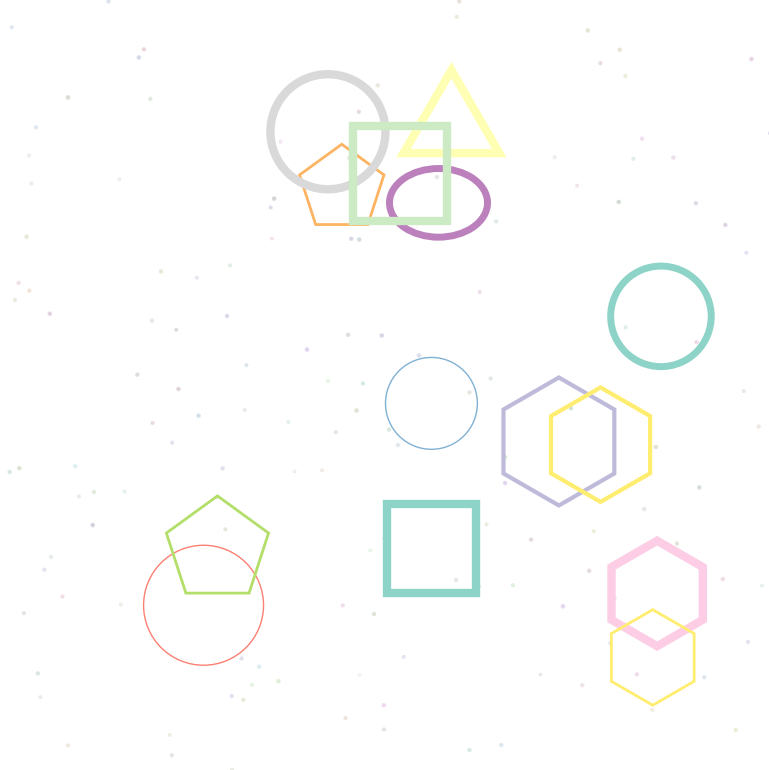[{"shape": "circle", "thickness": 2.5, "radius": 0.33, "center": [0.858, 0.589]}, {"shape": "square", "thickness": 3, "radius": 0.29, "center": [0.56, 0.287]}, {"shape": "triangle", "thickness": 3, "radius": 0.36, "center": [0.586, 0.837]}, {"shape": "hexagon", "thickness": 1.5, "radius": 0.42, "center": [0.726, 0.427]}, {"shape": "circle", "thickness": 0.5, "radius": 0.39, "center": [0.264, 0.214]}, {"shape": "circle", "thickness": 0.5, "radius": 0.3, "center": [0.56, 0.476]}, {"shape": "pentagon", "thickness": 1, "radius": 0.29, "center": [0.444, 0.755]}, {"shape": "pentagon", "thickness": 1, "radius": 0.35, "center": [0.282, 0.286]}, {"shape": "hexagon", "thickness": 3, "radius": 0.34, "center": [0.853, 0.229]}, {"shape": "circle", "thickness": 3, "radius": 0.37, "center": [0.426, 0.829]}, {"shape": "oval", "thickness": 2.5, "radius": 0.32, "center": [0.569, 0.737]}, {"shape": "square", "thickness": 3, "radius": 0.31, "center": [0.519, 0.775]}, {"shape": "hexagon", "thickness": 1, "radius": 0.31, "center": [0.848, 0.146]}, {"shape": "hexagon", "thickness": 1.5, "radius": 0.37, "center": [0.78, 0.423]}]